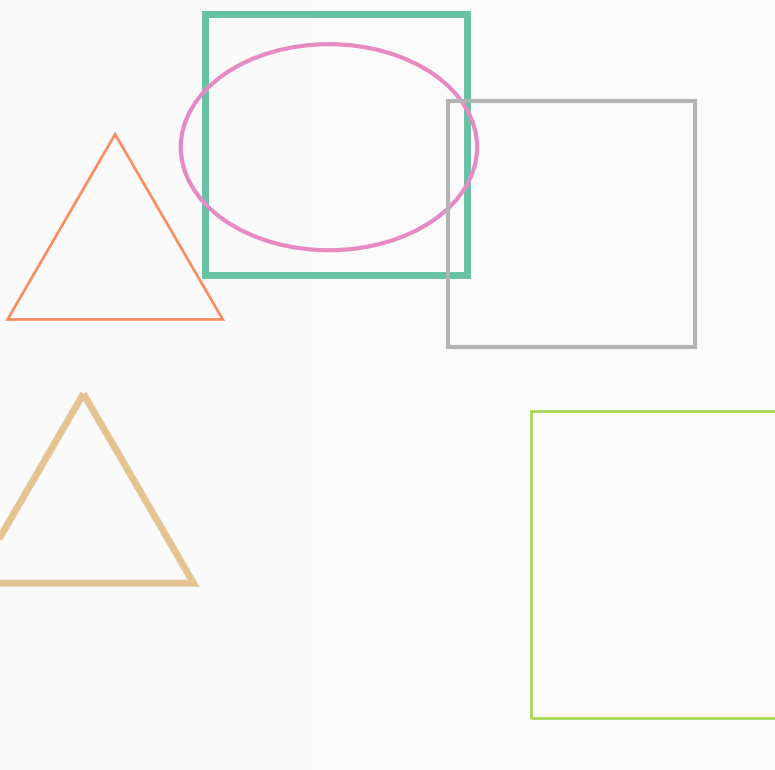[{"shape": "square", "thickness": 2.5, "radius": 0.85, "center": [0.434, 0.813]}, {"shape": "triangle", "thickness": 1, "radius": 0.8, "center": [0.149, 0.665]}, {"shape": "oval", "thickness": 1.5, "radius": 0.96, "center": [0.424, 0.809]}, {"shape": "square", "thickness": 1, "radius": 1.0, "center": [0.885, 0.267]}, {"shape": "triangle", "thickness": 2.5, "radius": 0.82, "center": [0.108, 0.325]}, {"shape": "square", "thickness": 1.5, "radius": 0.8, "center": [0.738, 0.709]}]